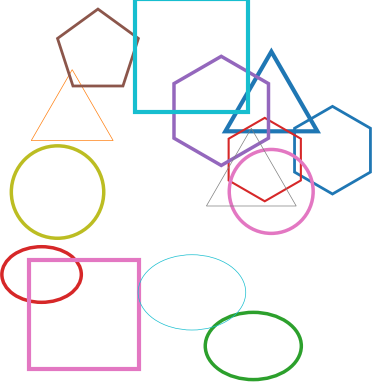[{"shape": "hexagon", "thickness": 2, "radius": 0.57, "center": [0.864, 0.61]}, {"shape": "triangle", "thickness": 3, "radius": 0.69, "center": [0.705, 0.728]}, {"shape": "triangle", "thickness": 0.5, "radius": 0.61, "center": [0.188, 0.696]}, {"shape": "oval", "thickness": 2.5, "radius": 0.62, "center": [0.658, 0.101]}, {"shape": "oval", "thickness": 2.5, "radius": 0.52, "center": [0.108, 0.287]}, {"shape": "hexagon", "thickness": 1.5, "radius": 0.54, "center": [0.688, 0.586]}, {"shape": "hexagon", "thickness": 2.5, "radius": 0.71, "center": [0.575, 0.712]}, {"shape": "pentagon", "thickness": 2, "radius": 0.55, "center": [0.254, 0.866]}, {"shape": "square", "thickness": 3, "radius": 0.71, "center": [0.219, 0.183]}, {"shape": "circle", "thickness": 2.5, "radius": 0.54, "center": [0.704, 0.503]}, {"shape": "triangle", "thickness": 0.5, "radius": 0.67, "center": [0.653, 0.532]}, {"shape": "circle", "thickness": 2.5, "radius": 0.6, "center": [0.149, 0.501]}, {"shape": "square", "thickness": 3, "radius": 0.73, "center": [0.498, 0.855]}, {"shape": "oval", "thickness": 0.5, "radius": 0.7, "center": [0.499, 0.241]}]